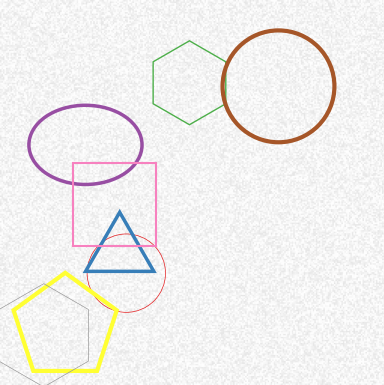[{"shape": "circle", "thickness": 0.5, "radius": 0.51, "center": [0.328, 0.291]}, {"shape": "triangle", "thickness": 2.5, "radius": 0.51, "center": [0.311, 0.346]}, {"shape": "hexagon", "thickness": 1, "radius": 0.54, "center": [0.492, 0.785]}, {"shape": "oval", "thickness": 2.5, "radius": 0.73, "center": [0.222, 0.624]}, {"shape": "pentagon", "thickness": 3, "radius": 0.7, "center": [0.169, 0.15]}, {"shape": "circle", "thickness": 3, "radius": 0.73, "center": [0.723, 0.776]}, {"shape": "square", "thickness": 1.5, "radius": 0.54, "center": [0.297, 0.469]}, {"shape": "hexagon", "thickness": 0.5, "radius": 0.67, "center": [0.114, 0.129]}]